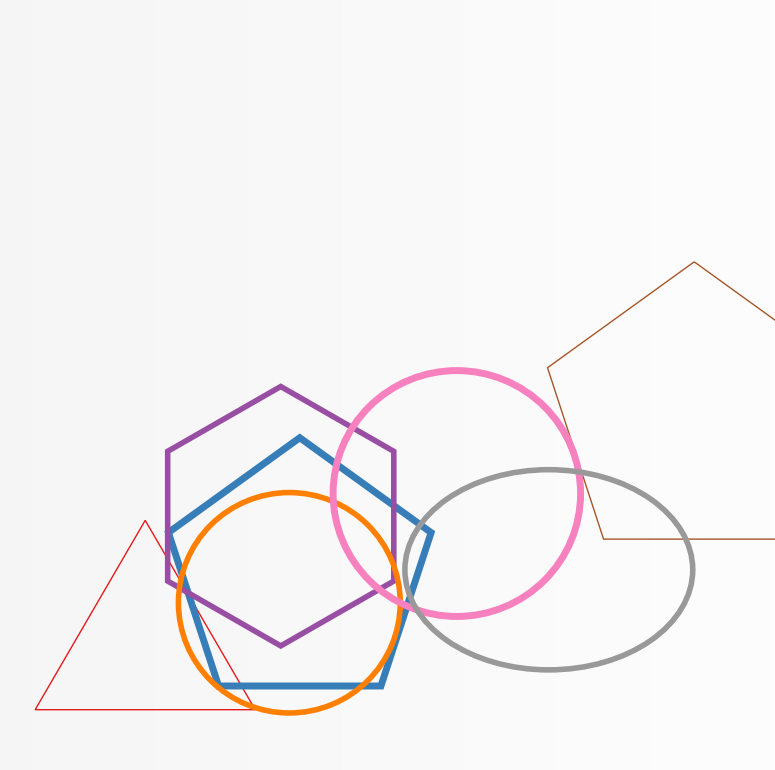[{"shape": "triangle", "thickness": 0.5, "radius": 0.82, "center": [0.187, 0.16]}, {"shape": "pentagon", "thickness": 2.5, "radius": 0.89, "center": [0.387, 0.253]}, {"shape": "hexagon", "thickness": 2, "radius": 0.84, "center": [0.362, 0.33]}, {"shape": "circle", "thickness": 2, "radius": 0.72, "center": [0.373, 0.217]}, {"shape": "pentagon", "thickness": 0.5, "radius": 1.0, "center": [0.896, 0.461]}, {"shape": "circle", "thickness": 2.5, "radius": 0.8, "center": [0.589, 0.359]}, {"shape": "oval", "thickness": 2, "radius": 0.93, "center": [0.708, 0.26]}]